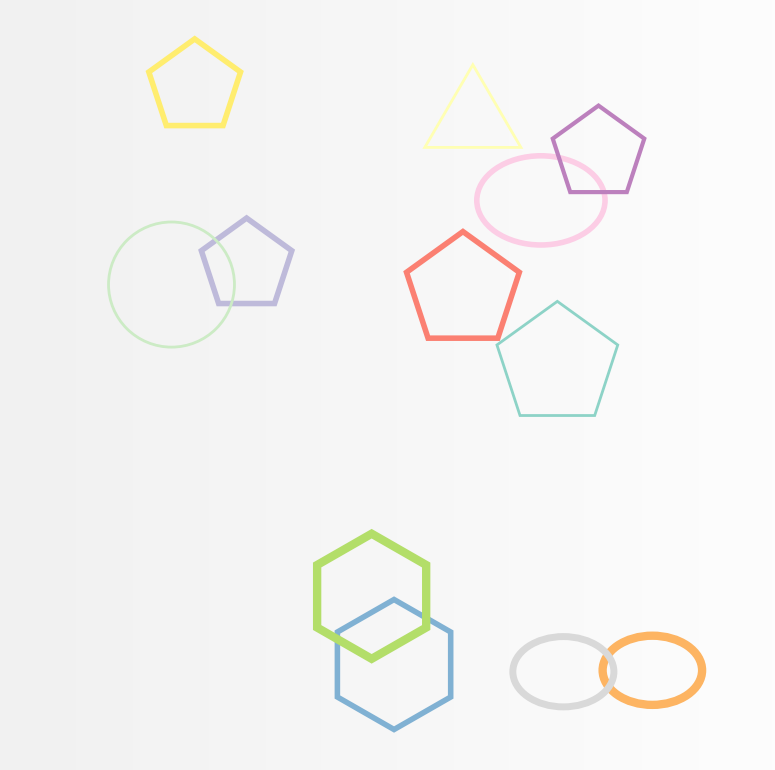[{"shape": "pentagon", "thickness": 1, "radius": 0.41, "center": [0.719, 0.527]}, {"shape": "triangle", "thickness": 1, "radius": 0.36, "center": [0.61, 0.844]}, {"shape": "pentagon", "thickness": 2, "radius": 0.31, "center": [0.318, 0.655]}, {"shape": "pentagon", "thickness": 2, "radius": 0.38, "center": [0.597, 0.623]}, {"shape": "hexagon", "thickness": 2, "radius": 0.42, "center": [0.508, 0.137]}, {"shape": "oval", "thickness": 3, "radius": 0.32, "center": [0.842, 0.129]}, {"shape": "hexagon", "thickness": 3, "radius": 0.41, "center": [0.48, 0.226]}, {"shape": "oval", "thickness": 2, "radius": 0.41, "center": [0.698, 0.74]}, {"shape": "oval", "thickness": 2.5, "radius": 0.33, "center": [0.727, 0.128]}, {"shape": "pentagon", "thickness": 1.5, "radius": 0.31, "center": [0.772, 0.801]}, {"shape": "circle", "thickness": 1, "radius": 0.41, "center": [0.221, 0.63]}, {"shape": "pentagon", "thickness": 2, "radius": 0.31, "center": [0.251, 0.887]}]